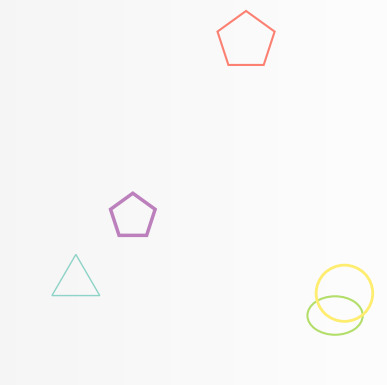[{"shape": "triangle", "thickness": 1, "radius": 0.36, "center": [0.196, 0.268]}, {"shape": "pentagon", "thickness": 1.5, "radius": 0.39, "center": [0.635, 0.894]}, {"shape": "oval", "thickness": 1.5, "radius": 0.36, "center": [0.865, 0.18]}, {"shape": "pentagon", "thickness": 2.5, "radius": 0.3, "center": [0.343, 0.438]}, {"shape": "circle", "thickness": 2, "radius": 0.37, "center": [0.889, 0.238]}]